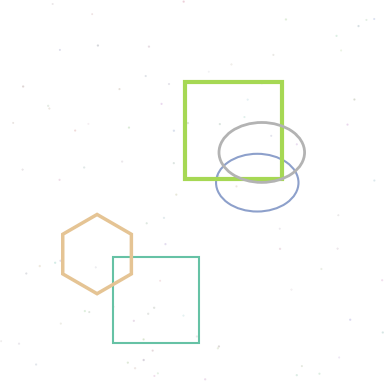[{"shape": "square", "thickness": 1.5, "radius": 0.56, "center": [0.406, 0.22]}, {"shape": "oval", "thickness": 1.5, "radius": 0.54, "center": [0.668, 0.526]}, {"shape": "square", "thickness": 3, "radius": 0.63, "center": [0.607, 0.66]}, {"shape": "hexagon", "thickness": 2.5, "radius": 0.51, "center": [0.252, 0.34]}, {"shape": "oval", "thickness": 2, "radius": 0.56, "center": [0.68, 0.604]}]